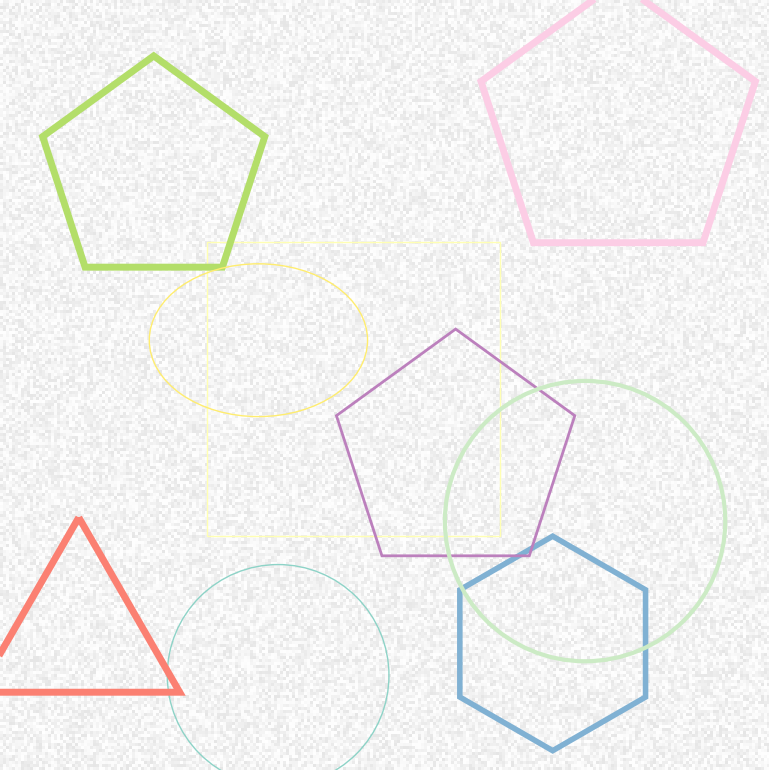[{"shape": "circle", "thickness": 0.5, "radius": 0.72, "center": [0.361, 0.123]}, {"shape": "square", "thickness": 0.5, "radius": 0.95, "center": [0.459, 0.495]}, {"shape": "triangle", "thickness": 2.5, "radius": 0.76, "center": [0.102, 0.177]}, {"shape": "hexagon", "thickness": 2, "radius": 0.7, "center": [0.718, 0.164]}, {"shape": "pentagon", "thickness": 2.5, "radius": 0.76, "center": [0.2, 0.776]}, {"shape": "pentagon", "thickness": 2.5, "radius": 0.94, "center": [0.803, 0.836]}, {"shape": "pentagon", "thickness": 1, "radius": 0.81, "center": [0.592, 0.41]}, {"shape": "circle", "thickness": 1.5, "radius": 0.91, "center": [0.76, 0.323]}, {"shape": "oval", "thickness": 0.5, "radius": 0.71, "center": [0.336, 0.558]}]